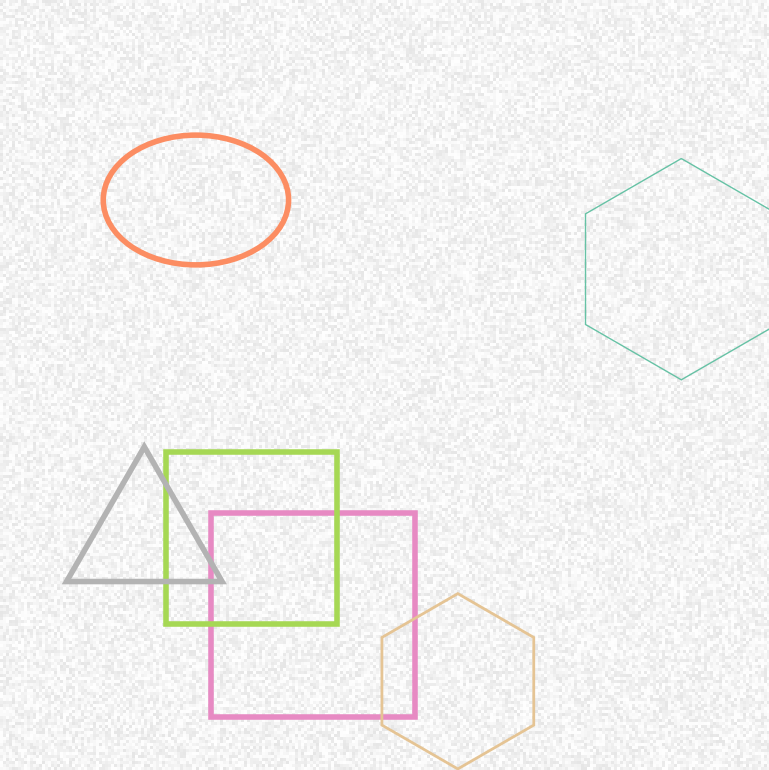[{"shape": "hexagon", "thickness": 0.5, "radius": 0.72, "center": [0.885, 0.65]}, {"shape": "oval", "thickness": 2, "radius": 0.6, "center": [0.254, 0.74]}, {"shape": "square", "thickness": 2, "radius": 0.66, "center": [0.406, 0.202]}, {"shape": "square", "thickness": 2, "radius": 0.56, "center": [0.327, 0.301]}, {"shape": "hexagon", "thickness": 1, "radius": 0.57, "center": [0.595, 0.115]}, {"shape": "triangle", "thickness": 2, "radius": 0.58, "center": [0.187, 0.303]}]